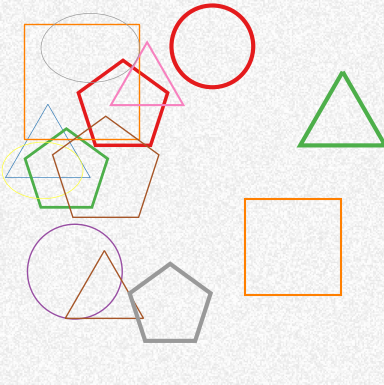[{"shape": "circle", "thickness": 3, "radius": 0.53, "center": [0.552, 0.88]}, {"shape": "pentagon", "thickness": 2.5, "radius": 0.61, "center": [0.32, 0.721]}, {"shape": "triangle", "thickness": 0.5, "radius": 0.64, "center": [0.124, 0.602]}, {"shape": "pentagon", "thickness": 2, "radius": 0.56, "center": [0.172, 0.553]}, {"shape": "triangle", "thickness": 3, "radius": 0.64, "center": [0.89, 0.686]}, {"shape": "circle", "thickness": 1, "radius": 0.62, "center": [0.194, 0.294]}, {"shape": "square", "thickness": 1, "radius": 0.74, "center": [0.212, 0.788]}, {"shape": "square", "thickness": 1.5, "radius": 0.62, "center": [0.762, 0.358]}, {"shape": "oval", "thickness": 0.5, "radius": 0.53, "center": [0.111, 0.557]}, {"shape": "triangle", "thickness": 1, "radius": 0.59, "center": [0.271, 0.232]}, {"shape": "pentagon", "thickness": 1, "radius": 0.73, "center": [0.275, 0.553]}, {"shape": "triangle", "thickness": 1.5, "radius": 0.54, "center": [0.382, 0.781]}, {"shape": "oval", "thickness": 0.5, "radius": 0.64, "center": [0.235, 0.875]}, {"shape": "pentagon", "thickness": 3, "radius": 0.55, "center": [0.442, 0.204]}]